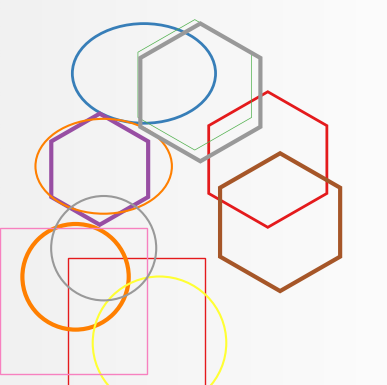[{"shape": "hexagon", "thickness": 2, "radius": 0.88, "center": [0.691, 0.586]}, {"shape": "square", "thickness": 1, "radius": 0.88, "center": [0.352, 0.153]}, {"shape": "oval", "thickness": 2, "radius": 0.92, "center": [0.371, 0.809]}, {"shape": "hexagon", "thickness": 0.5, "radius": 0.85, "center": [0.503, 0.78]}, {"shape": "hexagon", "thickness": 3, "radius": 0.72, "center": [0.257, 0.561]}, {"shape": "circle", "thickness": 3, "radius": 0.69, "center": [0.195, 0.281]}, {"shape": "oval", "thickness": 1.5, "radius": 0.88, "center": [0.268, 0.568]}, {"shape": "circle", "thickness": 1.5, "radius": 0.86, "center": [0.412, 0.109]}, {"shape": "hexagon", "thickness": 3, "radius": 0.89, "center": [0.723, 0.423]}, {"shape": "square", "thickness": 1, "radius": 0.95, "center": [0.19, 0.217]}, {"shape": "hexagon", "thickness": 3, "radius": 0.89, "center": [0.517, 0.76]}, {"shape": "circle", "thickness": 1.5, "radius": 0.68, "center": [0.268, 0.355]}]